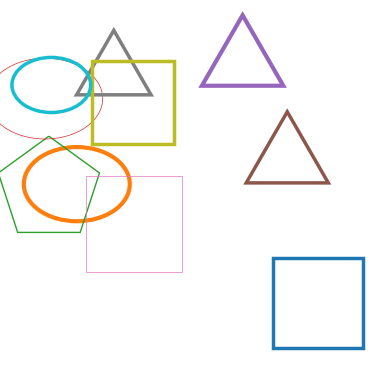[{"shape": "square", "thickness": 2.5, "radius": 0.59, "center": [0.826, 0.213]}, {"shape": "oval", "thickness": 3, "radius": 0.69, "center": [0.2, 0.522]}, {"shape": "pentagon", "thickness": 1, "radius": 0.69, "center": [0.127, 0.508]}, {"shape": "oval", "thickness": 0.5, "radius": 0.75, "center": [0.117, 0.744]}, {"shape": "triangle", "thickness": 3, "radius": 0.61, "center": [0.63, 0.838]}, {"shape": "triangle", "thickness": 2.5, "radius": 0.62, "center": [0.746, 0.587]}, {"shape": "square", "thickness": 0.5, "radius": 0.63, "center": [0.348, 0.418]}, {"shape": "triangle", "thickness": 2.5, "radius": 0.56, "center": [0.296, 0.81]}, {"shape": "square", "thickness": 2.5, "radius": 0.53, "center": [0.345, 0.734]}, {"shape": "oval", "thickness": 2.5, "radius": 0.51, "center": [0.133, 0.779]}]